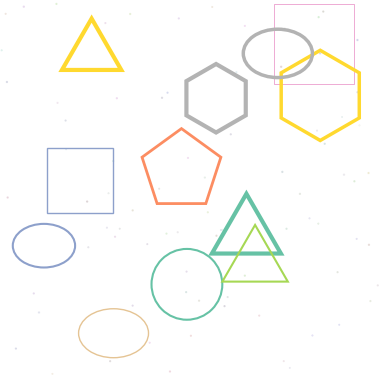[{"shape": "triangle", "thickness": 3, "radius": 0.52, "center": [0.64, 0.393]}, {"shape": "circle", "thickness": 1.5, "radius": 0.46, "center": [0.485, 0.261]}, {"shape": "pentagon", "thickness": 2, "radius": 0.54, "center": [0.471, 0.558]}, {"shape": "oval", "thickness": 1.5, "radius": 0.4, "center": [0.114, 0.362]}, {"shape": "square", "thickness": 1, "radius": 0.43, "center": [0.208, 0.531]}, {"shape": "square", "thickness": 0.5, "radius": 0.52, "center": [0.817, 0.885]}, {"shape": "triangle", "thickness": 1.5, "radius": 0.49, "center": [0.663, 0.318]}, {"shape": "triangle", "thickness": 3, "radius": 0.44, "center": [0.238, 0.863]}, {"shape": "hexagon", "thickness": 2.5, "radius": 0.59, "center": [0.832, 0.752]}, {"shape": "oval", "thickness": 1, "radius": 0.45, "center": [0.295, 0.134]}, {"shape": "oval", "thickness": 2.5, "radius": 0.45, "center": [0.722, 0.861]}, {"shape": "hexagon", "thickness": 3, "radius": 0.44, "center": [0.561, 0.745]}]